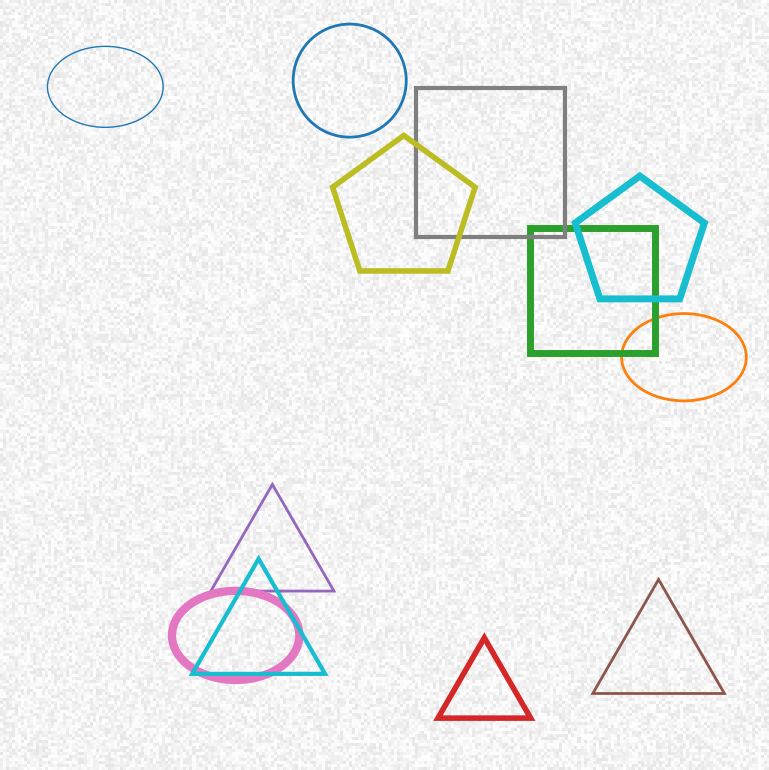[{"shape": "circle", "thickness": 1, "radius": 0.37, "center": [0.454, 0.895]}, {"shape": "oval", "thickness": 0.5, "radius": 0.38, "center": [0.137, 0.887]}, {"shape": "oval", "thickness": 1, "radius": 0.4, "center": [0.888, 0.536]}, {"shape": "square", "thickness": 2.5, "radius": 0.41, "center": [0.769, 0.623]}, {"shape": "triangle", "thickness": 2, "radius": 0.35, "center": [0.629, 0.102]}, {"shape": "triangle", "thickness": 1, "radius": 0.46, "center": [0.354, 0.279]}, {"shape": "triangle", "thickness": 1, "radius": 0.49, "center": [0.855, 0.149]}, {"shape": "oval", "thickness": 3, "radius": 0.41, "center": [0.306, 0.175]}, {"shape": "square", "thickness": 1.5, "radius": 0.48, "center": [0.637, 0.789]}, {"shape": "pentagon", "thickness": 2, "radius": 0.49, "center": [0.524, 0.727]}, {"shape": "triangle", "thickness": 1.5, "radius": 0.5, "center": [0.336, 0.175]}, {"shape": "pentagon", "thickness": 2.5, "radius": 0.44, "center": [0.831, 0.683]}]